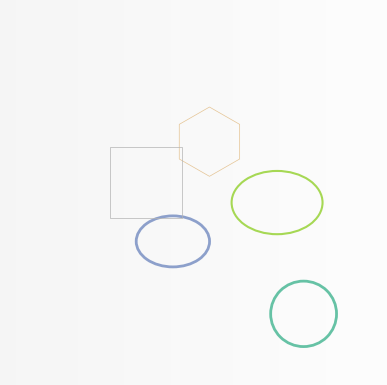[{"shape": "circle", "thickness": 2, "radius": 0.43, "center": [0.783, 0.185]}, {"shape": "oval", "thickness": 2, "radius": 0.47, "center": [0.446, 0.373]}, {"shape": "oval", "thickness": 1.5, "radius": 0.59, "center": [0.715, 0.474]}, {"shape": "hexagon", "thickness": 0.5, "radius": 0.45, "center": [0.541, 0.632]}, {"shape": "square", "thickness": 0.5, "radius": 0.46, "center": [0.377, 0.526]}]